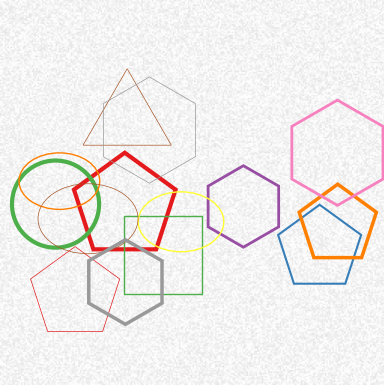[{"shape": "pentagon", "thickness": 3, "radius": 0.69, "center": [0.324, 0.465]}, {"shape": "pentagon", "thickness": 0.5, "radius": 0.61, "center": [0.195, 0.238]}, {"shape": "pentagon", "thickness": 1.5, "radius": 0.57, "center": [0.83, 0.355]}, {"shape": "square", "thickness": 1, "radius": 0.51, "center": [0.423, 0.337]}, {"shape": "circle", "thickness": 3, "radius": 0.57, "center": [0.144, 0.47]}, {"shape": "hexagon", "thickness": 2, "radius": 0.53, "center": [0.632, 0.464]}, {"shape": "pentagon", "thickness": 2.5, "radius": 0.53, "center": [0.877, 0.416]}, {"shape": "oval", "thickness": 1, "radius": 0.52, "center": [0.154, 0.53]}, {"shape": "oval", "thickness": 1, "radius": 0.56, "center": [0.47, 0.424]}, {"shape": "triangle", "thickness": 0.5, "radius": 0.66, "center": [0.33, 0.689]}, {"shape": "oval", "thickness": 0.5, "radius": 0.65, "center": [0.229, 0.432]}, {"shape": "hexagon", "thickness": 2, "radius": 0.68, "center": [0.876, 0.603]}, {"shape": "hexagon", "thickness": 2.5, "radius": 0.55, "center": [0.326, 0.267]}, {"shape": "hexagon", "thickness": 0.5, "radius": 0.69, "center": [0.388, 0.662]}]